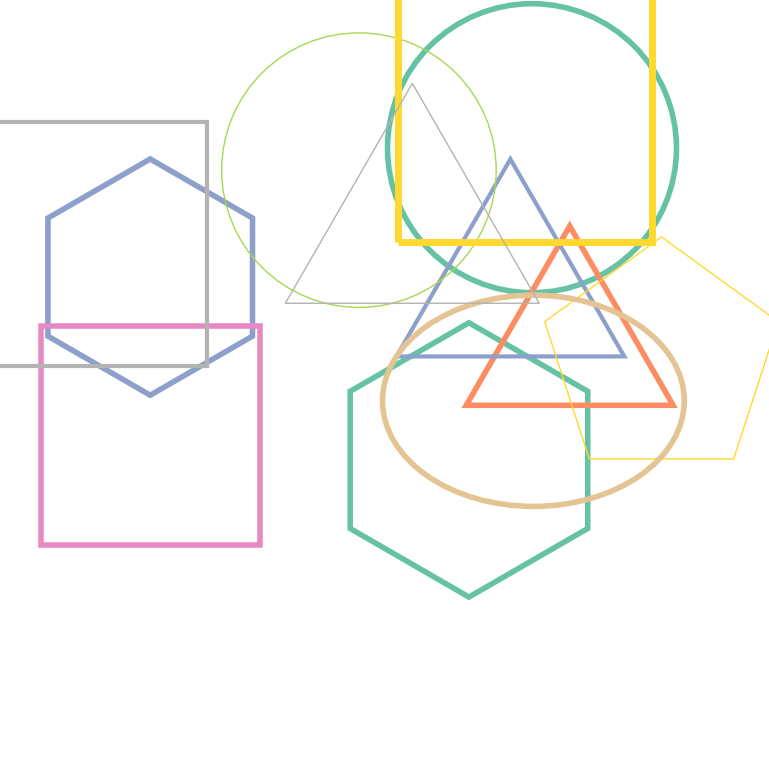[{"shape": "circle", "thickness": 2, "radius": 0.94, "center": [0.691, 0.808]}, {"shape": "hexagon", "thickness": 2, "radius": 0.89, "center": [0.609, 0.403]}, {"shape": "triangle", "thickness": 2, "radius": 0.78, "center": [0.74, 0.551]}, {"shape": "hexagon", "thickness": 2, "radius": 0.77, "center": [0.195, 0.64]}, {"shape": "triangle", "thickness": 1.5, "radius": 0.85, "center": [0.663, 0.623]}, {"shape": "square", "thickness": 2, "radius": 0.71, "center": [0.196, 0.435]}, {"shape": "circle", "thickness": 0.5, "radius": 0.89, "center": [0.466, 0.779]}, {"shape": "pentagon", "thickness": 0.5, "radius": 0.8, "center": [0.859, 0.533]}, {"shape": "square", "thickness": 2.5, "radius": 0.83, "center": [0.682, 0.851]}, {"shape": "oval", "thickness": 2, "radius": 0.98, "center": [0.693, 0.48]}, {"shape": "triangle", "thickness": 0.5, "radius": 0.95, "center": [0.535, 0.701]}, {"shape": "square", "thickness": 1.5, "radius": 0.79, "center": [0.111, 0.683]}]